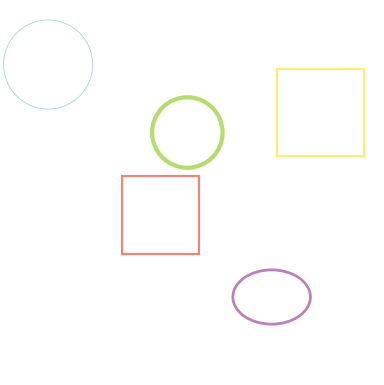[{"shape": "circle", "thickness": 0.5, "radius": 0.58, "center": [0.125, 0.832]}, {"shape": "square", "thickness": 1.5, "radius": 0.5, "center": [0.416, 0.441]}, {"shape": "circle", "thickness": 3, "radius": 0.46, "center": [0.487, 0.656]}, {"shape": "oval", "thickness": 2, "radius": 0.5, "center": [0.706, 0.229]}, {"shape": "square", "thickness": 1.5, "radius": 0.57, "center": [0.832, 0.708]}]